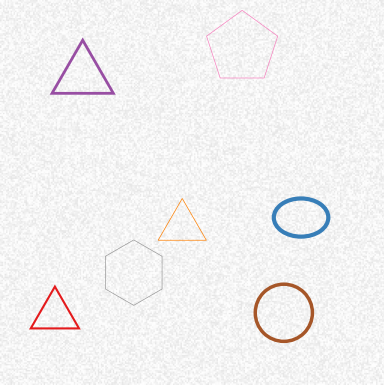[{"shape": "triangle", "thickness": 1.5, "radius": 0.36, "center": [0.143, 0.183]}, {"shape": "oval", "thickness": 3, "radius": 0.35, "center": [0.782, 0.435]}, {"shape": "triangle", "thickness": 2, "radius": 0.46, "center": [0.215, 0.804]}, {"shape": "triangle", "thickness": 0.5, "radius": 0.36, "center": [0.473, 0.412]}, {"shape": "circle", "thickness": 2.5, "radius": 0.37, "center": [0.737, 0.188]}, {"shape": "pentagon", "thickness": 0.5, "radius": 0.49, "center": [0.629, 0.876]}, {"shape": "hexagon", "thickness": 0.5, "radius": 0.42, "center": [0.347, 0.292]}]